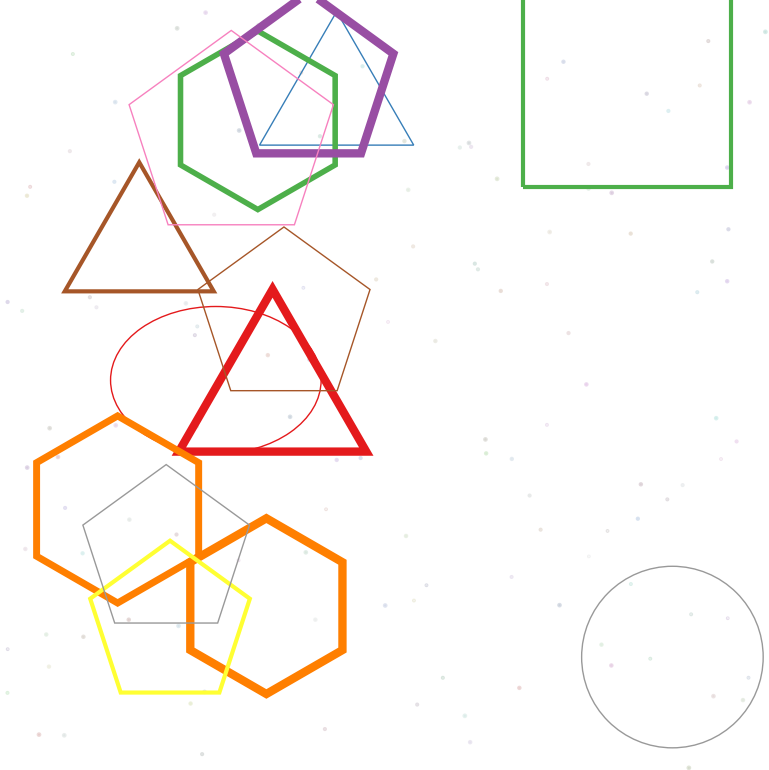[{"shape": "oval", "thickness": 0.5, "radius": 0.68, "center": [0.28, 0.506]}, {"shape": "triangle", "thickness": 3, "radius": 0.7, "center": [0.354, 0.484]}, {"shape": "triangle", "thickness": 0.5, "radius": 0.58, "center": [0.437, 0.869]}, {"shape": "square", "thickness": 1.5, "radius": 0.68, "center": [0.815, 0.892]}, {"shape": "hexagon", "thickness": 2, "radius": 0.58, "center": [0.335, 0.844]}, {"shape": "pentagon", "thickness": 3, "radius": 0.58, "center": [0.401, 0.894]}, {"shape": "hexagon", "thickness": 3, "radius": 0.57, "center": [0.346, 0.213]}, {"shape": "hexagon", "thickness": 2.5, "radius": 0.61, "center": [0.153, 0.338]}, {"shape": "pentagon", "thickness": 1.5, "radius": 0.55, "center": [0.221, 0.189]}, {"shape": "pentagon", "thickness": 0.5, "radius": 0.59, "center": [0.369, 0.588]}, {"shape": "triangle", "thickness": 1.5, "radius": 0.56, "center": [0.181, 0.677]}, {"shape": "pentagon", "thickness": 0.5, "radius": 0.7, "center": [0.3, 0.821]}, {"shape": "pentagon", "thickness": 0.5, "radius": 0.57, "center": [0.216, 0.283]}, {"shape": "circle", "thickness": 0.5, "radius": 0.59, "center": [0.873, 0.147]}]